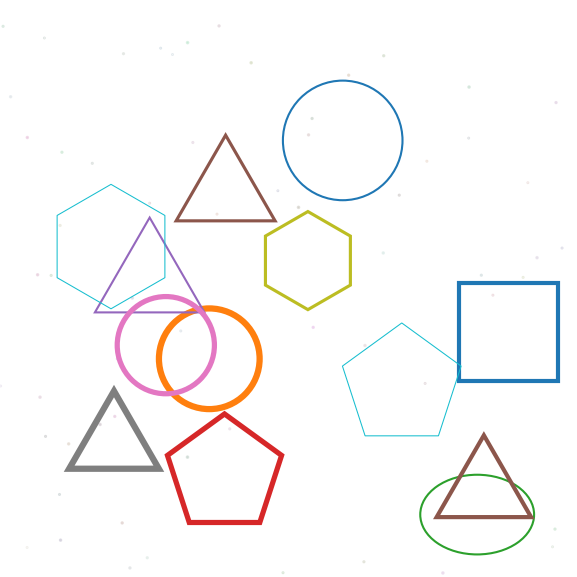[{"shape": "square", "thickness": 2, "radius": 0.43, "center": [0.881, 0.424]}, {"shape": "circle", "thickness": 1, "radius": 0.52, "center": [0.593, 0.756]}, {"shape": "circle", "thickness": 3, "radius": 0.44, "center": [0.362, 0.378]}, {"shape": "oval", "thickness": 1, "radius": 0.49, "center": [0.826, 0.108]}, {"shape": "pentagon", "thickness": 2.5, "radius": 0.52, "center": [0.389, 0.178]}, {"shape": "triangle", "thickness": 1, "radius": 0.55, "center": [0.259, 0.513]}, {"shape": "triangle", "thickness": 1.5, "radius": 0.49, "center": [0.391, 0.666]}, {"shape": "triangle", "thickness": 2, "radius": 0.47, "center": [0.838, 0.151]}, {"shape": "circle", "thickness": 2.5, "radius": 0.42, "center": [0.287, 0.401]}, {"shape": "triangle", "thickness": 3, "radius": 0.45, "center": [0.197, 0.232]}, {"shape": "hexagon", "thickness": 1.5, "radius": 0.42, "center": [0.533, 0.548]}, {"shape": "hexagon", "thickness": 0.5, "radius": 0.54, "center": [0.192, 0.572]}, {"shape": "pentagon", "thickness": 0.5, "radius": 0.54, "center": [0.696, 0.332]}]